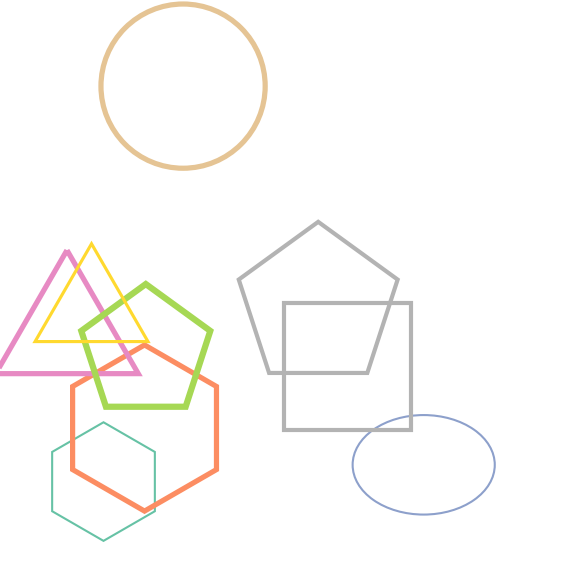[{"shape": "hexagon", "thickness": 1, "radius": 0.51, "center": [0.179, 0.165]}, {"shape": "hexagon", "thickness": 2.5, "radius": 0.72, "center": [0.25, 0.258]}, {"shape": "oval", "thickness": 1, "radius": 0.62, "center": [0.734, 0.194]}, {"shape": "triangle", "thickness": 2.5, "radius": 0.71, "center": [0.116, 0.423]}, {"shape": "pentagon", "thickness": 3, "radius": 0.59, "center": [0.252, 0.39]}, {"shape": "triangle", "thickness": 1.5, "radius": 0.56, "center": [0.158, 0.464]}, {"shape": "circle", "thickness": 2.5, "radius": 0.71, "center": [0.317, 0.85]}, {"shape": "square", "thickness": 2, "radius": 0.55, "center": [0.602, 0.364]}, {"shape": "pentagon", "thickness": 2, "radius": 0.72, "center": [0.551, 0.47]}]